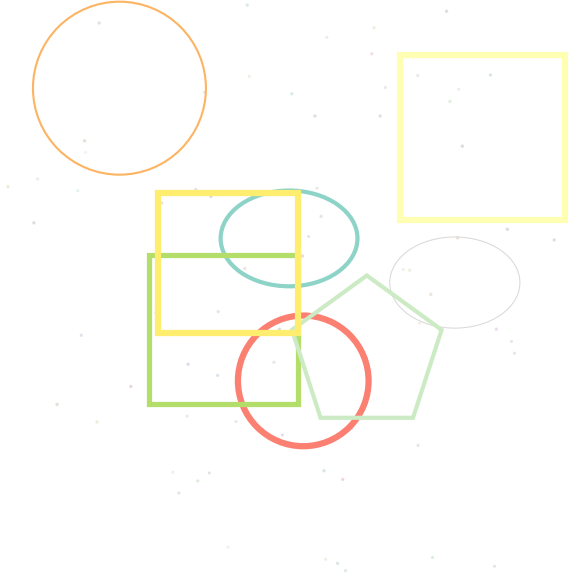[{"shape": "oval", "thickness": 2, "radius": 0.59, "center": [0.501, 0.586]}, {"shape": "square", "thickness": 3, "radius": 0.71, "center": [0.836, 0.761]}, {"shape": "circle", "thickness": 3, "radius": 0.57, "center": [0.525, 0.34]}, {"shape": "circle", "thickness": 1, "radius": 0.75, "center": [0.207, 0.846]}, {"shape": "square", "thickness": 2.5, "radius": 0.64, "center": [0.387, 0.429]}, {"shape": "oval", "thickness": 0.5, "radius": 0.56, "center": [0.788, 0.51]}, {"shape": "pentagon", "thickness": 2, "radius": 0.68, "center": [0.635, 0.386]}, {"shape": "square", "thickness": 3, "radius": 0.61, "center": [0.395, 0.544]}]